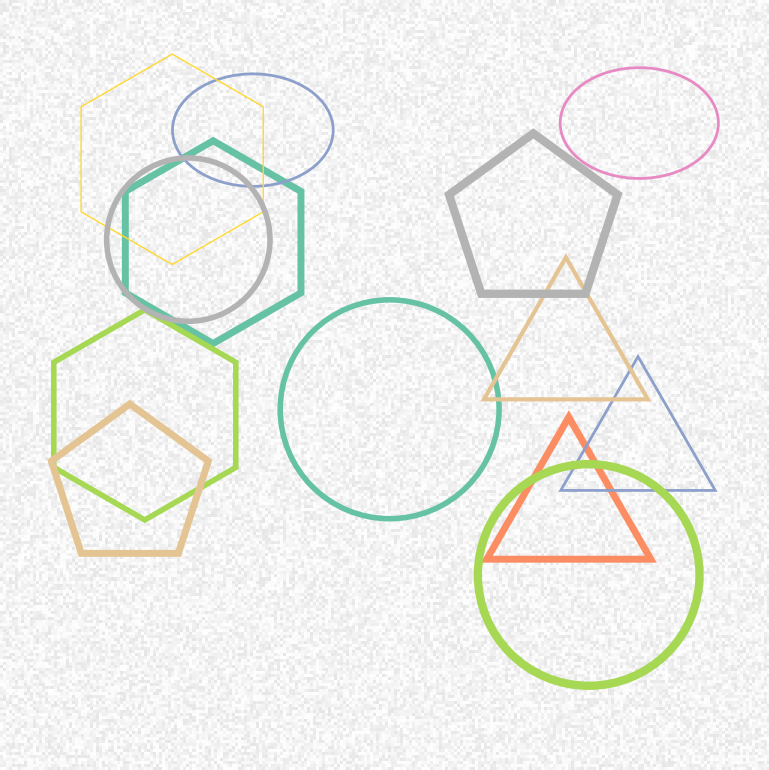[{"shape": "circle", "thickness": 2, "radius": 0.71, "center": [0.506, 0.468]}, {"shape": "hexagon", "thickness": 2.5, "radius": 0.66, "center": [0.277, 0.686]}, {"shape": "triangle", "thickness": 2.5, "radius": 0.61, "center": [0.739, 0.335]}, {"shape": "triangle", "thickness": 1, "radius": 0.58, "center": [0.829, 0.421]}, {"shape": "oval", "thickness": 1, "radius": 0.52, "center": [0.328, 0.831]}, {"shape": "oval", "thickness": 1, "radius": 0.51, "center": [0.83, 0.84]}, {"shape": "circle", "thickness": 3, "radius": 0.72, "center": [0.765, 0.253]}, {"shape": "hexagon", "thickness": 2, "radius": 0.68, "center": [0.188, 0.461]}, {"shape": "hexagon", "thickness": 0.5, "radius": 0.68, "center": [0.224, 0.793]}, {"shape": "pentagon", "thickness": 2.5, "radius": 0.54, "center": [0.169, 0.368]}, {"shape": "triangle", "thickness": 1.5, "radius": 0.61, "center": [0.735, 0.543]}, {"shape": "pentagon", "thickness": 3, "radius": 0.58, "center": [0.693, 0.712]}, {"shape": "circle", "thickness": 2, "radius": 0.53, "center": [0.245, 0.689]}]